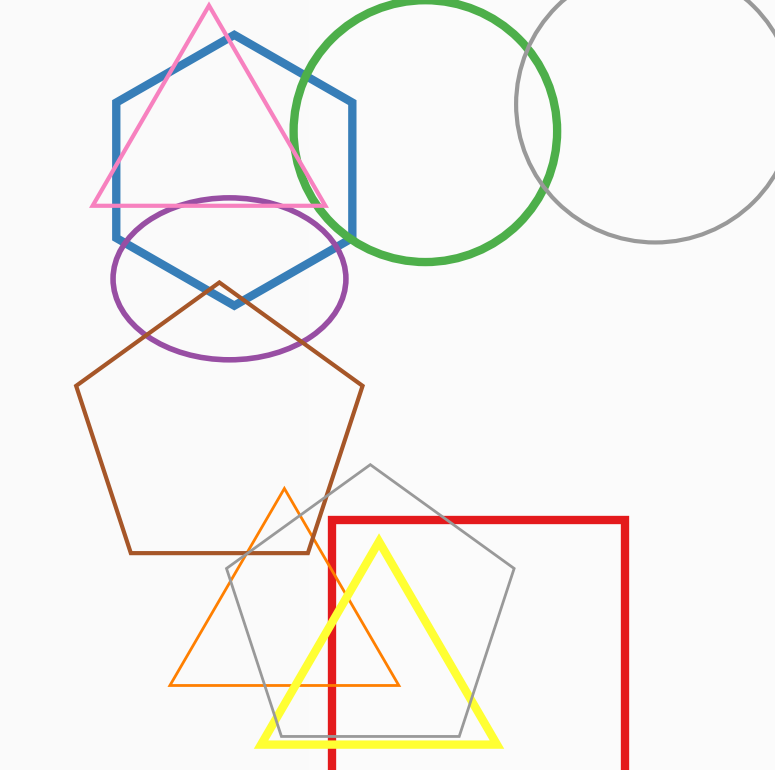[{"shape": "square", "thickness": 3, "radius": 0.94, "center": [0.618, 0.136]}, {"shape": "hexagon", "thickness": 3, "radius": 0.88, "center": [0.302, 0.779]}, {"shape": "circle", "thickness": 3, "radius": 0.85, "center": [0.549, 0.83]}, {"shape": "oval", "thickness": 2, "radius": 0.75, "center": [0.296, 0.638]}, {"shape": "triangle", "thickness": 1, "radius": 0.85, "center": [0.367, 0.195]}, {"shape": "triangle", "thickness": 3, "radius": 0.88, "center": [0.489, 0.121]}, {"shape": "pentagon", "thickness": 1.5, "radius": 0.97, "center": [0.283, 0.439]}, {"shape": "triangle", "thickness": 1.5, "radius": 0.87, "center": [0.27, 0.819]}, {"shape": "circle", "thickness": 1.5, "radius": 0.9, "center": [0.846, 0.865]}, {"shape": "pentagon", "thickness": 1, "radius": 0.98, "center": [0.478, 0.201]}]